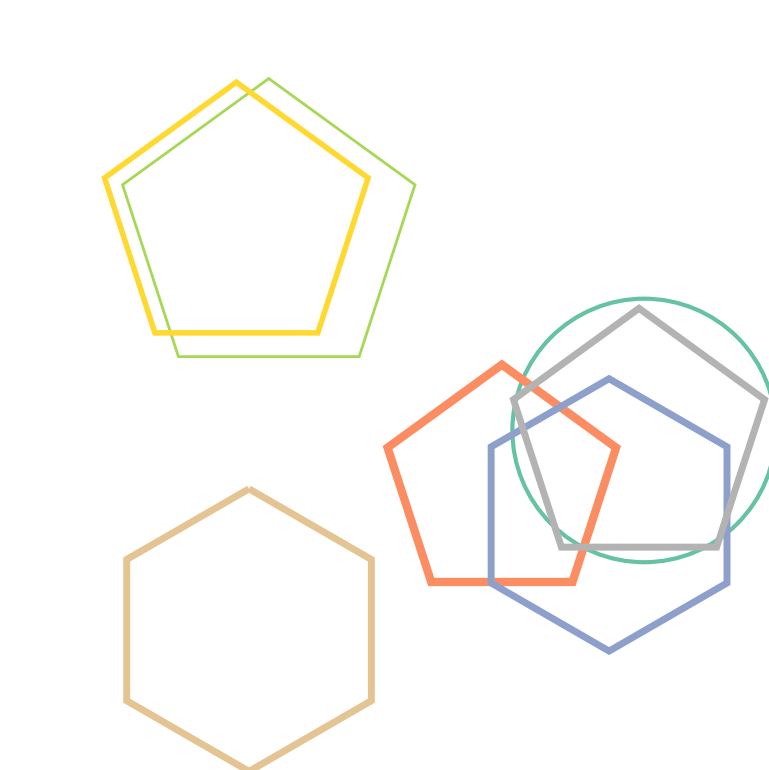[{"shape": "circle", "thickness": 1.5, "radius": 0.86, "center": [0.837, 0.441]}, {"shape": "pentagon", "thickness": 3, "radius": 0.78, "center": [0.652, 0.37]}, {"shape": "hexagon", "thickness": 2.5, "radius": 0.88, "center": [0.791, 0.331]}, {"shape": "pentagon", "thickness": 1, "radius": 1.0, "center": [0.349, 0.698]}, {"shape": "pentagon", "thickness": 2, "radius": 0.9, "center": [0.307, 0.713]}, {"shape": "hexagon", "thickness": 2.5, "radius": 0.92, "center": [0.323, 0.182]}, {"shape": "pentagon", "thickness": 2.5, "radius": 0.86, "center": [0.83, 0.428]}]